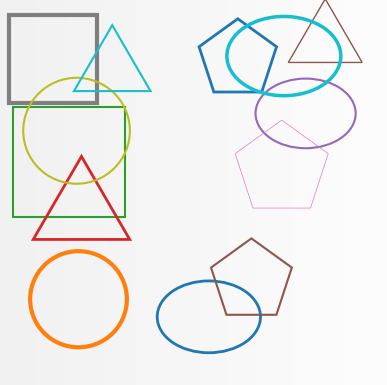[{"shape": "pentagon", "thickness": 2, "radius": 0.53, "center": [0.614, 0.846]}, {"shape": "oval", "thickness": 2, "radius": 0.67, "center": [0.539, 0.177]}, {"shape": "circle", "thickness": 3, "radius": 0.62, "center": [0.203, 0.223]}, {"shape": "square", "thickness": 1.5, "radius": 0.72, "center": [0.178, 0.579]}, {"shape": "triangle", "thickness": 2, "radius": 0.72, "center": [0.21, 0.45]}, {"shape": "oval", "thickness": 1.5, "radius": 0.65, "center": [0.789, 0.705]}, {"shape": "pentagon", "thickness": 1.5, "radius": 0.55, "center": [0.649, 0.271]}, {"shape": "triangle", "thickness": 1, "radius": 0.55, "center": [0.839, 0.893]}, {"shape": "pentagon", "thickness": 0.5, "radius": 0.63, "center": [0.727, 0.562]}, {"shape": "square", "thickness": 3, "radius": 0.57, "center": [0.137, 0.847]}, {"shape": "circle", "thickness": 1.5, "radius": 0.69, "center": [0.198, 0.66]}, {"shape": "triangle", "thickness": 1.5, "radius": 0.57, "center": [0.29, 0.82]}, {"shape": "oval", "thickness": 2.5, "radius": 0.73, "center": [0.733, 0.854]}]